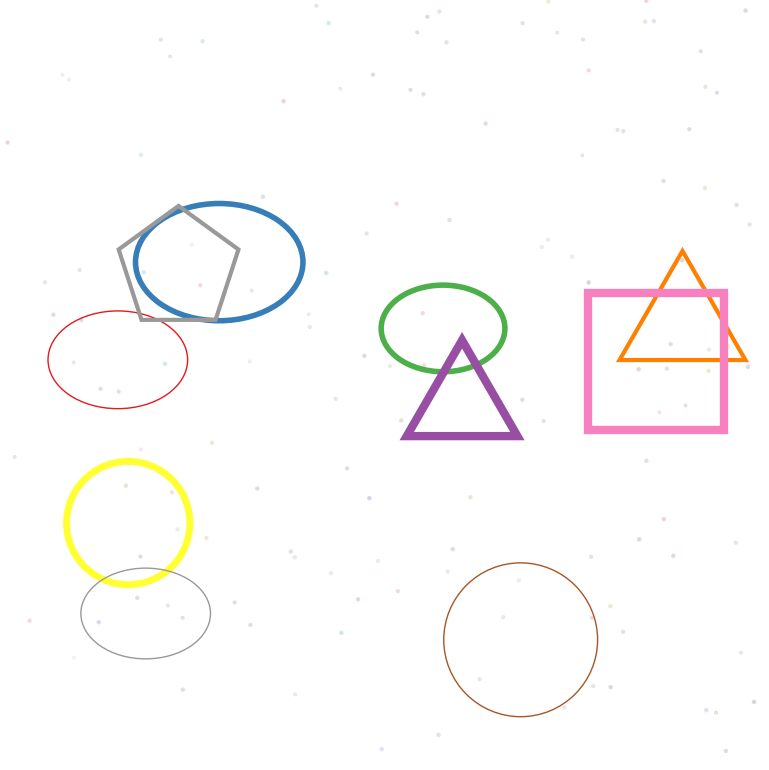[{"shape": "oval", "thickness": 0.5, "radius": 0.45, "center": [0.153, 0.533]}, {"shape": "oval", "thickness": 2, "radius": 0.54, "center": [0.285, 0.66]}, {"shape": "oval", "thickness": 2, "radius": 0.4, "center": [0.575, 0.573]}, {"shape": "triangle", "thickness": 3, "radius": 0.41, "center": [0.6, 0.475]}, {"shape": "triangle", "thickness": 1.5, "radius": 0.47, "center": [0.886, 0.58]}, {"shape": "circle", "thickness": 2.5, "radius": 0.4, "center": [0.167, 0.321]}, {"shape": "circle", "thickness": 0.5, "radius": 0.5, "center": [0.676, 0.169]}, {"shape": "square", "thickness": 3, "radius": 0.44, "center": [0.852, 0.531]}, {"shape": "oval", "thickness": 0.5, "radius": 0.42, "center": [0.189, 0.203]}, {"shape": "pentagon", "thickness": 1.5, "radius": 0.41, "center": [0.232, 0.651]}]